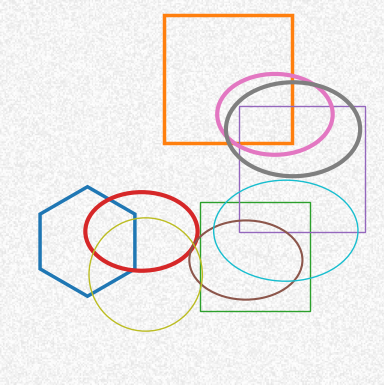[{"shape": "hexagon", "thickness": 2.5, "radius": 0.71, "center": [0.227, 0.373]}, {"shape": "square", "thickness": 2.5, "radius": 0.83, "center": [0.593, 0.795]}, {"shape": "square", "thickness": 1, "radius": 0.71, "center": [0.663, 0.334]}, {"shape": "oval", "thickness": 3, "radius": 0.73, "center": [0.367, 0.399]}, {"shape": "square", "thickness": 1, "radius": 0.82, "center": [0.784, 0.561]}, {"shape": "oval", "thickness": 1.5, "radius": 0.73, "center": [0.639, 0.325]}, {"shape": "oval", "thickness": 3, "radius": 0.75, "center": [0.714, 0.703]}, {"shape": "oval", "thickness": 3, "radius": 0.87, "center": [0.761, 0.664]}, {"shape": "circle", "thickness": 1, "radius": 0.74, "center": [0.378, 0.287]}, {"shape": "oval", "thickness": 1, "radius": 0.94, "center": [0.742, 0.401]}]